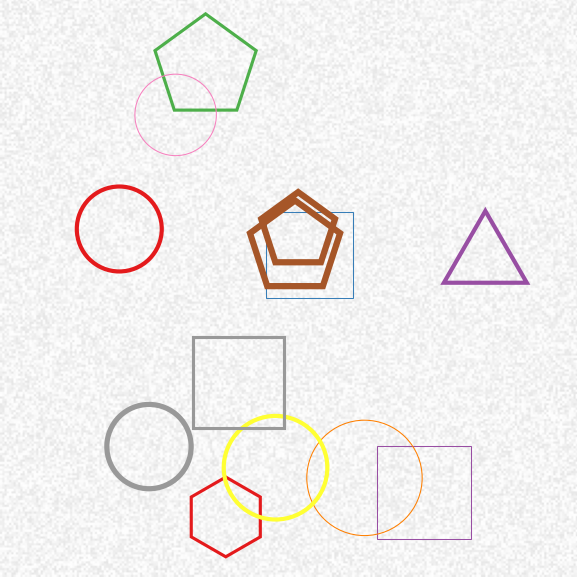[{"shape": "circle", "thickness": 2, "radius": 0.37, "center": [0.207, 0.603]}, {"shape": "hexagon", "thickness": 1.5, "radius": 0.35, "center": [0.391, 0.104]}, {"shape": "square", "thickness": 0.5, "radius": 0.38, "center": [0.537, 0.557]}, {"shape": "pentagon", "thickness": 1.5, "radius": 0.46, "center": [0.356, 0.883]}, {"shape": "square", "thickness": 0.5, "radius": 0.4, "center": [0.734, 0.146]}, {"shape": "triangle", "thickness": 2, "radius": 0.41, "center": [0.84, 0.551]}, {"shape": "circle", "thickness": 0.5, "radius": 0.5, "center": [0.631, 0.172]}, {"shape": "circle", "thickness": 2, "radius": 0.45, "center": [0.477, 0.189]}, {"shape": "pentagon", "thickness": 3, "radius": 0.41, "center": [0.511, 0.57]}, {"shape": "pentagon", "thickness": 3, "radius": 0.34, "center": [0.516, 0.599]}, {"shape": "circle", "thickness": 0.5, "radius": 0.35, "center": [0.304, 0.8]}, {"shape": "square", "thickness": 1.5, "radius": 0.39, "center": [0.413, 0.337]}, {"shape": "circle", "thickness": 2.5, "radius": 0.36, "center": [0.258, 0.226]}]